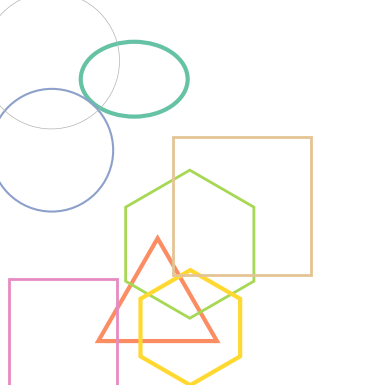[{"shape": "oval", "thickness": 3, "radius": 0.69, "center": [0.349, 0.794]}, {"shape": "triangle", "thickness": 3, "radius": 0.89, "center": [0.409, 0.203]}, {"shape": "circle", "thickness": 1.5, "radius": 0.8, "center": [0.135, 0.61]}, {"shape": "square", "thickness": 2, "radius": 0.7, "center": [0.163, 0.135]}, {"shape": "hexagon", "thickness": 2, "radius": 0.96, "center": [0.493, 0.366]}, {"shape": "hexagon", "thickness": 3, "radius": 0.75, "center": [0.494, 0.149]}, {"shape": "square", "thickness": 2, "radius": 0.89, "center": [0.628, 0.465]}, {"shape": "circle", "thickness": 0.5, "radius": 0.89, "center": [0.133, 0.842]}]